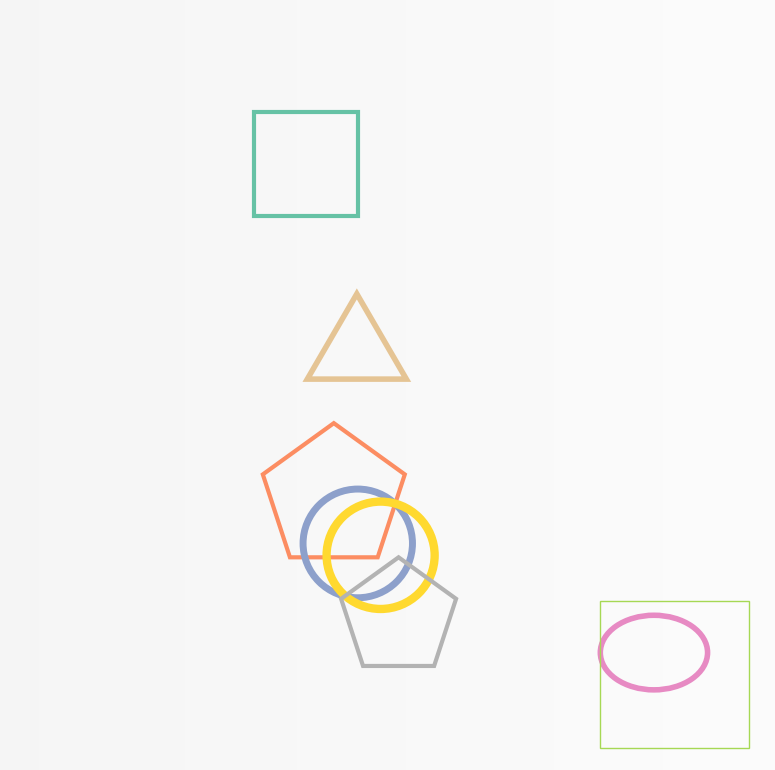[{"shape": "square", "thickness": 1.5, "radius": 0.34, "center": [0.394, 0.787]}, {"shape": "pentagon", "thickness": 1.5, "radius": 0.48, "center": [0.431, 0.354]}, {"shape": "circle", "thickness": 2.5, "radius": 0.35, "center": [0.462, 0.294]}, {"shape": "oval", "thickness": 2, "radius": 0.35, "center": [0.844, 0.153]}, {"shape": "square", "thickness": 0.5, "radius": 0.48, "center": [0.87, 0.124]}, {"shape": "circle", "thickness": 3, "radius": 0.35, "center": [0.491, 0.279]}, {"shape": "triangle", "thickness": 2, "radius": 0.37, "center": [0.46, 0.545]}, {"shape": "pentagon", "thickness": 1.5, "radius": 0.39, "center": [0.514, 0.198]}]